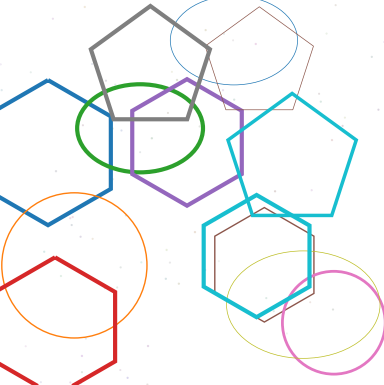[{"shape": "hexagon", "thickness": 3, "radius": 0.94, "center": [0.125, 0.604]}, {"shape": "oval", "thickness": 0.5, "radius": 0.83, "center": [0.608, 0.895]}, {"shape": "circle", "thickness": 1, "radius": 0.94, "center": [0.193, 0.311]}, {"shape": "oval", "thickness": 3, "radius": 0.82, "center": [0.364, 0.667]}, {"shape": "hexagon", "thickness": 3, "radius": 0.9, "center": [0.143, 0.151]}, {"shape": "hexagon", "thickness": 3, "radius": 0.82, "center": [0.486, 0.63]}, {"shape": "hexagon", "thickness": 1, "radius": 0.74, "center": [0.687, 0.312]}, {"shape": "pentagon", "thickness": 0.5, "radius": 0.74, "center": [0.674, 0.835]}, {"shape": "circle", "thickness": 2, "radius": 0.67, "center": [0.867, 0.162]}, {"shape": "pentagon", "thickness": 3, "radius": 0.81, "center": [0.391, 0.822]}, {"shape": "oval", "thickness": 0.5, "radius": 1.0, "center": [0.788, 0.209]}, {"shape": "pentagon", "thickness": 2.5, "radius": 0.88, "center": [0.759, 0.582]}, {"shape": "hexagon", "thickness": 3, "radius": 0.79, "center": [0.666, 0.335]}]